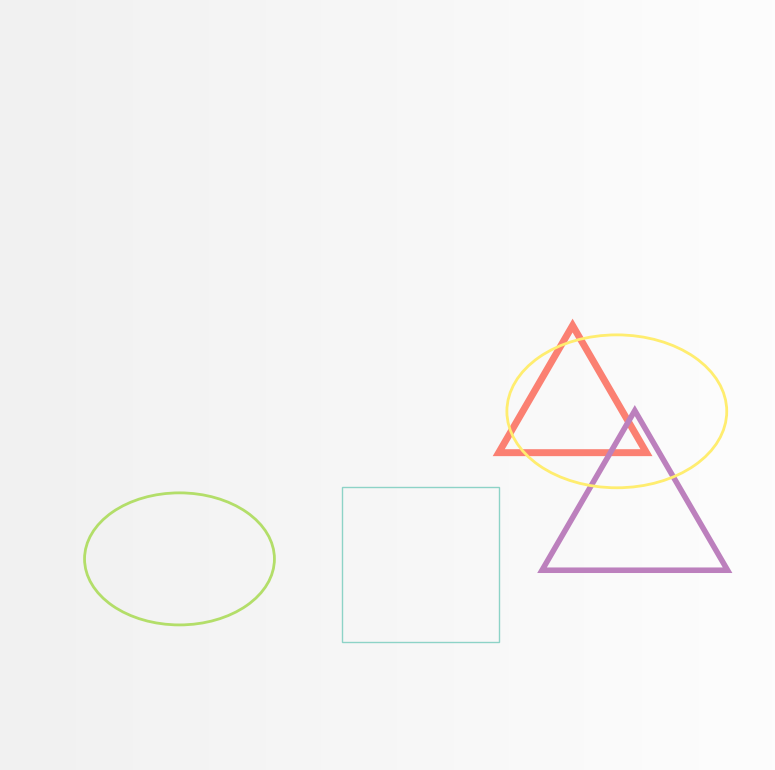[{"shape": "square", "thickness": 0.5, "radius": 0.5, "center": [0.543, 0.267]}, {"shape": "triangle", "thickness": 2.5, "radius": 0.55, "center": [0.739, 0.467]}, {"shape": "oval", "thickness": 1, "radius": 0.61, "center": [0.232, 0.274]}, {"shape": "triangle", "thickness": 2, "radius": 0.69, "center": [0.819, 0.329]}, {"shape": "oval", "thickness": 1, "radius": 0.71, "center": [0.796, 0.466]}]